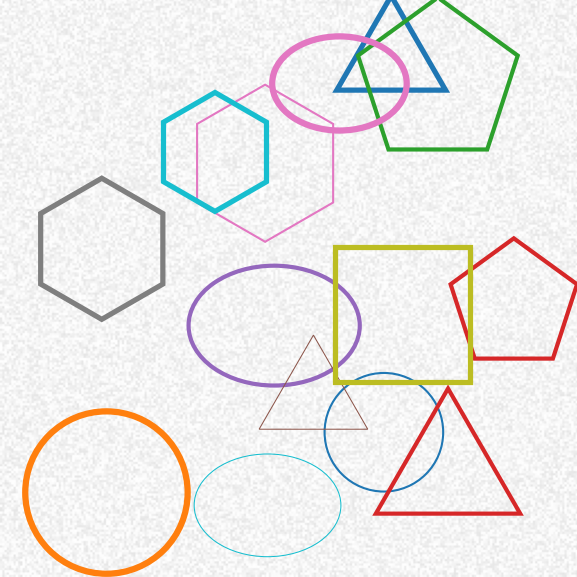[{"shape": "triangle", "thickness": 2.5, "radius": 0.54, "center": [0.677, 0.897]}, {"shape": "circle", "thickness": 1, "radius": 0.51, "center": [0.665, 0.251]}, {"shape": "circle", "thickness": 3, "radius": 0.7, "center": [0.184, 0.146]}, {"shape": "pentagon", "thickness": 2, "radius": 0.73, "center": [0.758, 0.858]}, {"shape": "triangle", "thickness": 2, "radius": 0.72, "center": [0.776, 0.182]}, {"shape": "pentagon", "thickness": 2, "radius": 0.58, "center": [0.89, 0.471]}, {"shape": "oval", "thickness": 2, "radius": 0.74, "center": [0.475, 0.435]}, {"shape": "triangle", "thickness": 0.5, "radius": 0.54, "center": [0.543, 0.31]}, {"shape": "hexagon", "thickness": 1, "radius": 0.68, "center": [0.459, 0.716]}, {"shape": "oval", "thickness": 3, "radius": 0.58, "center": [0.588, 0.855]}, {"shape": "hexagon", "thickness": 2.5, "radius": 0.61, "center": [0.176, 0.568]}, {"shape": "square", "thickness": 2.5, "radius": 0.59, "center": [0.697, 0.454]}, {"shape": "hexagon", "thickness": 2.5, "radius": 0.51, "center": [0.372, 0.736]}, {"shape": "oval", "thickness": 0.5, "radius": 0.64, "center": [0.463, 0.124]}]